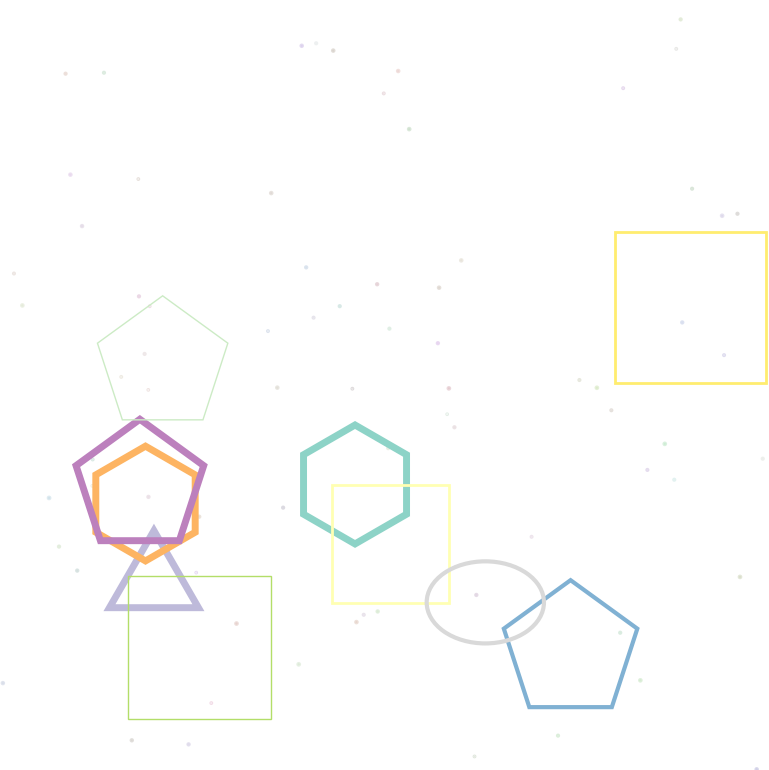[{"shape": "hexagon", "thickness": 2.5, "radius": 0.39, "center": [0.461, 0.371]}, {"shape": "square", "thickness": 1, "radius": 0.38, "center": [0.507, 0.294]}, {"shape": "triangle", "thickness": 2.5, "radius": 0.33, "center": [0.2, 0.244]}, {"shape": "pentagon", "thickness": 1.5, "radius": 0.46, "center": [0.741, 0.155]}, {"shape": "hexagon", "thickness": 2.5, "radius": 0.37, "center": [0.189, 0.346]}, {"shape": "square", "thickness": 0.5, "radius": 0.46, "center": [0.259, 0.159]}, {"shape": "oval", "thickness": 1.5, "radius": 0.38, "center": [0.63, 0.218]}, {"shape": "pentagon", "thickness": 2.5, "radius": 0.44, "center": [0.182, 0.368]}, {"shape": "pentagon", "thickness": 0.5, "radius": 0.45, "center": [0.211, 0.527]}, {"shape": "square", "thickness": 1, "radius": 0.49, "center": [0.897, 0.601]}]